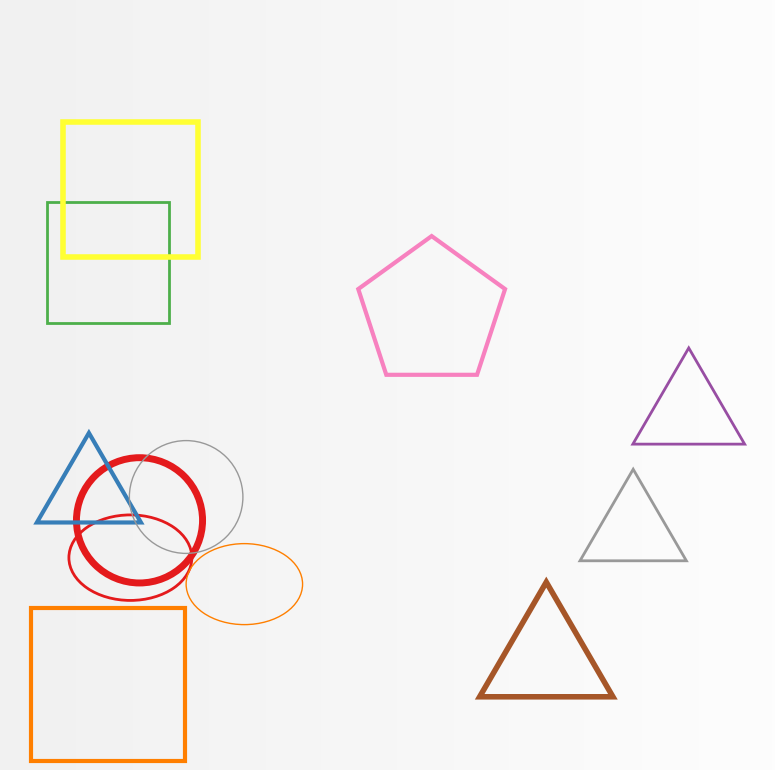[{"shape": "circle", "thickness": 2.5, "radius": 0.41, "center": [0.18, 0.324]}, {"shape": "oval", "thickness": 1, "radius": 0.4, "center": [0.168, 0.276]}, {"shape": "triangle", "thickness": 1.5, "radius": 0.39, "center": [0.115, 0.36]}, {"shape": "square", "thickness": 1, "radius": 0.39, "center": [0.139, 0.659]}, {"shape": "triangle", "thickness": 1, "radius": 0.42, "center": [0.889, 0.465]}, {"shape": "oval", "thickness": 0.5, "radius": 0.38, "center": [0.315, 0.241]}, {"shape": "square", "thickness": 1.5, "radius": 0.5, "center": [0.139, 0.111]}, {"shape": "square", "thickness": 2, "radius": 0.44, "center": [0.168, 0.754]}, {"shape": "triangle", "thickness": 2, "radius": 0.5, "center": [0.705, 0.145]}, {"shape": "pentagon", "thickness": 1.5, "radius": 0.5, "center": [0.557, 0.594]}, {"shape": "circle", "thickness": 0.5, "radius": 0.37, "center": [0.24, 0.355]}, {"shape": "triangle", "thickness": 1, "radius": 0.4, "center": [0.817, 0.311]}]